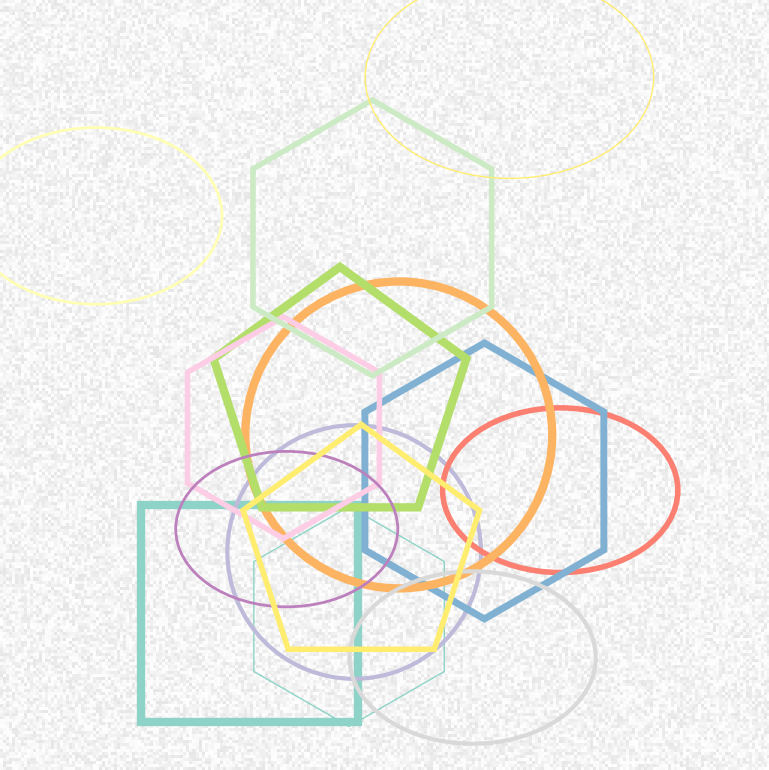[{"shape": "square", "thickness": 3, "radius": 0.7, "center": [0.324, 0.203]}, {"shape": "hexagon", "thickness": 0.5, "radius": 0.71, "center": [0.453, 0.199]}, {"shape": "oval", "thickness": 1, "radius": 0.82, "center": [0.124, 0.72]}, {"shape": "circle", "thickness": 1.5, "radius": 0.82, "center": [0.46, 0.283]}, {"shape": "oval", "thickness": 2, "radius": 0.76, "center": [0.728, 0.363]}, {"shape": "hexagon", "thickness": 2.5, "radius": 0.9, "center": [0.629, 0.375]}, {"shape": "circle", "thickness": 3, "radius": 1.0, "center": [0.518, 0.435]}, {"shape": "pentagon", "thickness": 3, "radius": 0.86, "center": [0.442, 0.481]}, {"shape": "hexagon", "thickness": 2, "radius": 0.72, "center": [0.368, 0.445]}, {"shape": "oval", "thickness": 1.5, "radius": 0.8, "center": [0.614, 0.146]}, {"shape": "oval", "thickness": 1, "radius": 0.72, "center": [0.372, 0.313]}, {"shape": "hexagon", "thickness": 2, "radius": 0.89, "center": [0.484, 0.691]}, {"shape": "pentagon", "thickness": 2, "radius": 0.81, "center": [0.469, 0.287]}, {"shape": "oval", "thickness": 0.5, "radius": 0.94, "center": [0.662, 0.899]}]